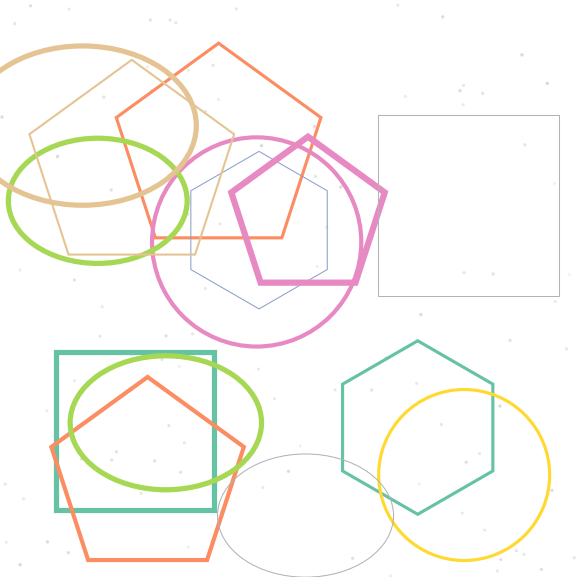[{"shape": "square", "thickness": 2.5, "radius": 0.68, "center": [0.234, 0.253]}, {"shape": "hexagon", "thickness": 1.5, "radius": 0.75, "center": [0.723, 0.259]}, {"shape": "pentagon", "thickness": 1.5, "radius": 0.93, "center": [0.379, 0.738]}, {"shape": "pentagon", "thickness": 2, "radius": 0.88, "center": [0.256, 0.171]}, {"shape": "hexagon", "thickness": 0.5, "radius": 0.68, "center": [0.449, 0.601]}, {"shape": "pentagon", "thickness": 3, "radius": 0.7, "center": [0.533, 0.623]}, {"shape": "circle", "thickness": 2, "radius": 0.91, "center": [0.444, 0.58]}, {"shape": "oval", "thickness": 2.5, "radius": 0.83, "center": [0.287, 0.267]}, {"shape": "oval", "thickness": 2.5, "radius": 0.77, "center": [0.169, 0.651]}, {"shape": "circle", "thickness": 1.5, "radius": 0.74, "center": [0.804, 0.177]}, {"shape": "oval", "thickness": 2.5, "radius": 0.99, "center": [0.143, 0.782]}, {"shape": "pentagon", "thickness": 1, "radius": 0.93, "center": [0.228, 0.709]}, {"shape": "square", "thickness": 0.5, "radius": 0.78, "center": [0.812, 0.643]}, {"shape": "oval", "thickness": 0.5, "radius": 0.76, "center": [0.529, 0.106]}]